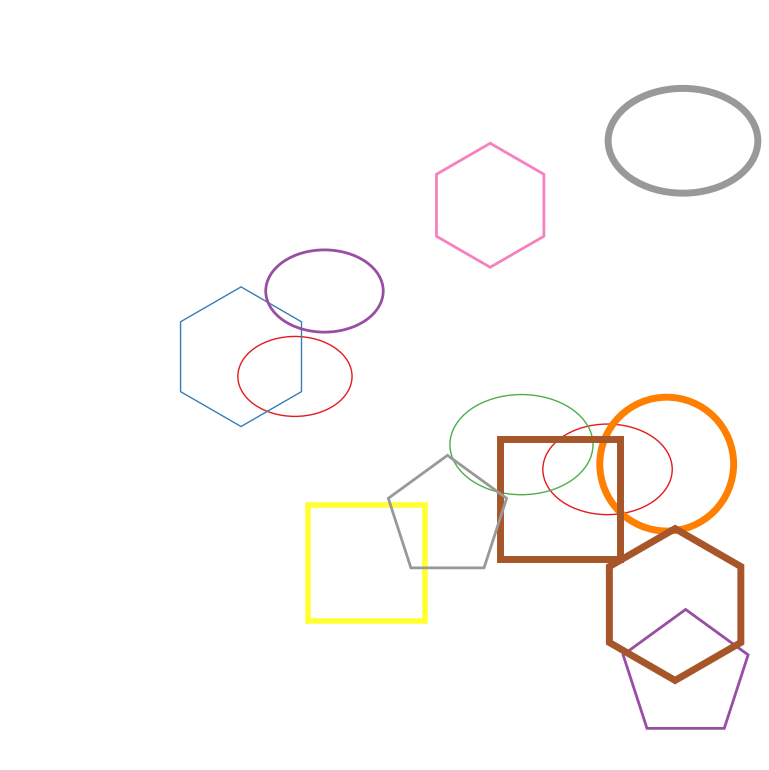[{"shape": "oval", "thickness": 0.5, "radius": 0.42, "center": [0.789, 0.39]}, {"shape": "oval", "thickness": 0.5, "radius": 0.37, "center": [0.383, 0.511]}, {"shape": "hexagon", "thickness": 0.5, "radius": 0.45, "center": [0.313, 0.537]}, {"shape": "oval", "thickness": 0.5, "radius": 0.46, "center": [0.677, 0.423]}, {"shape": "pentagon", "thickness": 1, "radius": 0.43, "center": [0.89, 0.123]}, {"shape": "oval", "thickness": 1, "radius": 0.38, "center": [0.421, 0.622]}, {"shape": "circle", "thickness": 2.5, "radius": 0.43, "center": [0.866, 0.397]}, {"shape": "square", "thickness": 2, "radius": 0.38, "center": [0.476, 0.269]}, {"shape": "hexagon", "thickness": 2.5, "radius": 0.49, "center": [0.877, 0.215]}, {"shape": "square", "thickness": 2.5, "radius": 0.39, "center": [0.728, 0.352]}, {"shape": "hexagon", "thickness": 1, "radius": 0.4, "center": [0.637, 0.733]}, {"shape": "oval", "thickness": 2.5, "radius": 0.49, "center": [0.887, 0.817]}, {"shape": "pentagon", "thickness": 1, "radius": 0.4, "center": [0.581, 0.328]}]